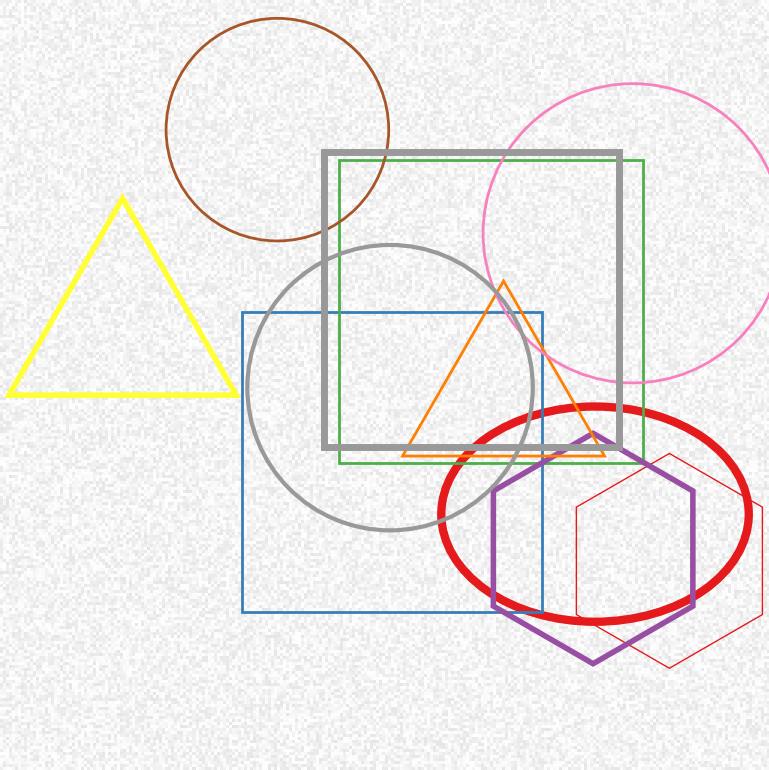[{"shape": "hexagon", "thickness": 0.5, "radius": 0.7, "center": [0.869, 0.272]}, {"shape": "oval", "thickness": 3, "radius": 1.0, "center": [0.773, 0.332]}, {"shape": "square", "thickness": 1, "radius": 0.98, "center": [0.509, 0.4]}, {"shape": "square", "thickness": 1, "radius": 0.99, "center": [0.638, 0.595]}, {"shape": "hexagon", "thickness": 2, "radius": 0.75, "center": [0.77, 0.288]}, {"shape": "triangle", "thickness": 1, "radius": 0.76, "center": [0.654, 0.483]}, {"shape": "triangle", "thickness": 2, "radius": 0.85, "center": [0.159, 0.572]}, {"shape": "circle", "thickness": 1, "radius": 0.72, "center": [0.36, 0.832]}, {"shape": "circle", "thickness": 1, "radius": 0.97, "center": [0.822, 0.697]}, {"shape": "square", "thickness": 2.5, "radius": 0.96, "center": [0.612, 0.611]}, {"shape": "circle", "thickness": 1.5, "radius": 0.93, "center": [0.507, 0.497]}]